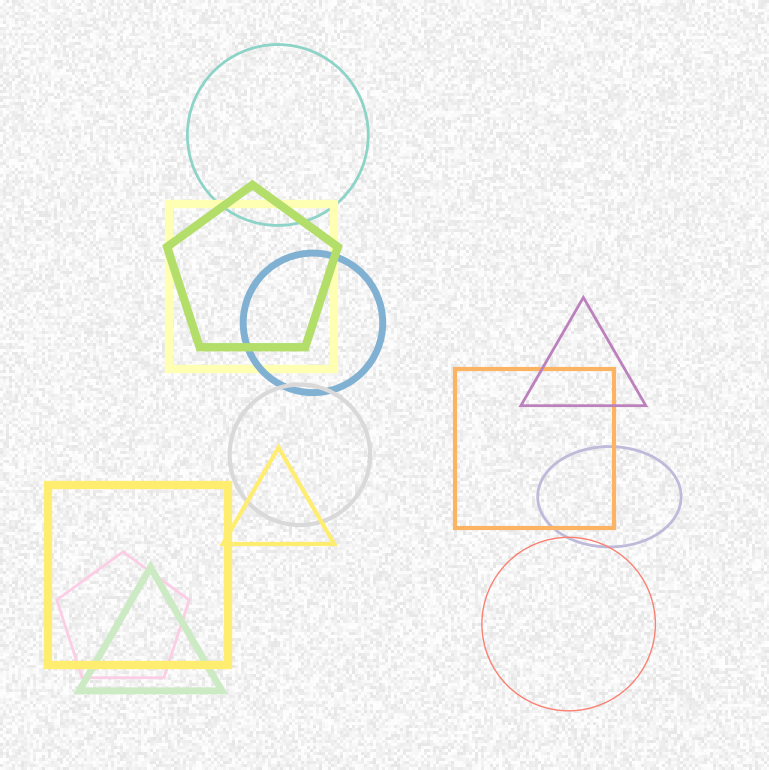[{"shape": "circle", "thickness": 1, "radius": 0.59, "center": [0.361, 0.825]}, {"shape": "square", "thickness": 3, "radius": 0.53, "center": [0.327, 0.627]}, {"shape": "oval", "thickness": 1, "radius": 0.47, "center": [0.791, 0.355]}, {"shape": "circle", "thickness": 0.5, "radius": 0.56, "center": [0.738, 0.19]}, {"shape": "circle", "thickness": 2.5, "radius": 0.45, "center": [0.406, 0.581]}, {"shape": "square", "thickness": 1.5, "radius": 0.52, "center": [0.695, 0.417]}, {"shape": "pentagon", "thickness": 3, "radius": 0.58, "center": [0.328, 0.643]}, {"shape": "pentagon", "thickness": 1, "radius": 0.45, "center": [0.16, 0.193]}, {"shape": "circle", "thickness": 1.5, "radius": 0.46, "center": [0.389, 0.409]}, {"shape": "triangle", "thickness": 1, "radius": 0.47, "center": [0.758, 0.52]}, {"shape": "triangle", "thickness": 2.5, "radius": 0.53, "center": [0.195, 0.156]}, {"shape": "triangle", "thickness": 1.5, "radius": 0.42, "center": [0.362, 0.335]}, {"shape": "square", "thickness": 3, "radius": 0.58, "center": [0.179, 0.253]}]